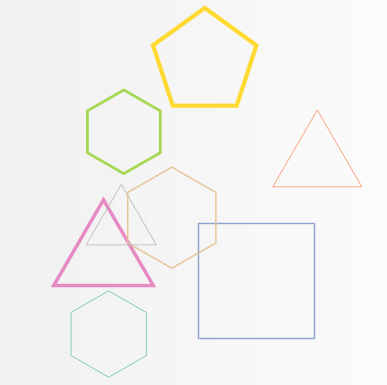[{"shape": "hexagon", "thickness": 0.5, "radius": 0.56, "center": [0.28, 0.132]}, {"shape": "triangle", "thickness": 0.5, "radius": 0.66, "center": [0.819, 0.581]}, {"shape": "square", "thickness": 1, "radius": 0.75, "center": [0.661, 0.272]}, {"shape": "triangle", "thickness": 2.5, "radius": 0.74, "center": [0.267, 0.333]}, {"shape": "hexagon", "thickness": 2, "radius": 0.54, "center": [0.32, 0.658]}, {"shape": "pentagon", "thickness": 3, "radius": 0.7, "center": [0.528, 0.839]}, {"shape": "hexagon", "thickness": 1, "radius": 0.66, "center": [0.443, 0.435]}, {"shape": "triangle", "thickness": 0.5, "radius": 0.52, "center": [0.313, 0.416]}]